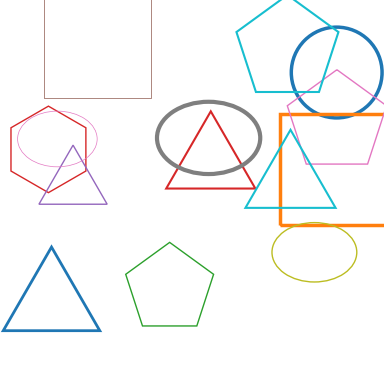[{"shape": "triangle", "thickness": 2, "radius": 0.72, "center": [0.134, 0.213]}, {"shape": "circle", "thickness": 2.5, "radius": 0.59, "center": [0.874, 0.812]}, {"shape": "square", "thickness": 2.5, "radius": 0.72, "center": [0.872, 0.56]}, {"shape": "pentagon", "thickness": 1, "radius": 0.6, "center": [0.441, 0.25]}, {"shape": "hexagon", "thickness": 1, "radius": 0.56, "center": [0.126, 0.612]}, {"shape": "triangle", "thickness": 1.5, "radius": 0.67, "center": [0.547, 0.577]}, {"shape": "triangle", "thickness": 1, "radius": 0.51, "center": [0.19, 0.521]}, {"shape": "square", "thickness": 0.5, "radius": 0.7, "center": [0.253, 0.885]}, {"shape": "pentagon", "thickness": 1, "radius": 0.68, "center": [0.875, 0.683]}, {"shape": "oval", "thickness": 0.5, "radius": 0.52, "center": [0.149, 0.639]}, {"shape": "oval", "thickness": 3, "radius": 0.67, "center": [0.542, 0.642]}, {"shape": "oval", "thickness": 1, "radius": 0.55, "center": [0.817, 0.345]}, {"shape": "pentagon", "thickness": 1.5, "radius": 0.7, "center": [0.747, 0.874]}, {"shape": "triangle", "thickness": 1.5, "radius": 0.68, "center": [0.755, 0.528]}]